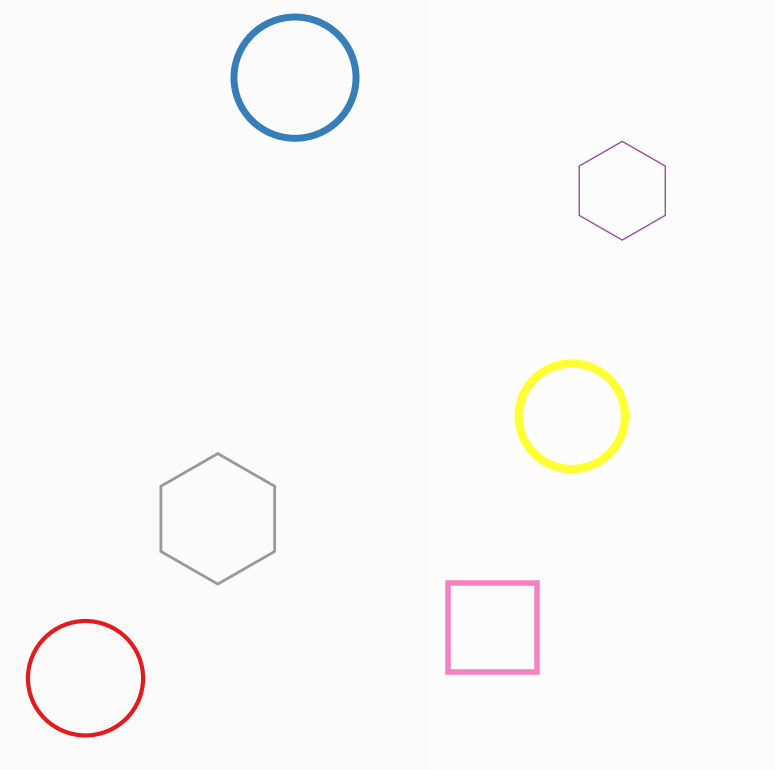[{"shape": "circle", "thickness": 1.5, "radius": 0.37, "center": [0.11, 0.119]}, {"shape": "circle", "thickness": 2.5, "radius": 0.39, "center": [0.381, 0.899]}, {"shape": "hexagon", "thickness": 0.5, "radius": 0.32, "center": [0.803, 0.752]}, {"shape": "circle", "thickness": 3, "radius": 0.34, "center": [0.738, 0.459]}, {"shape": "square", "thickness": 2, "radius": 0.29, "center": [0.635, 0.185]}, {"shape": "hexagon", "thickness": 1, "radius": 0.42, "center": [0.281, 0.326]}]